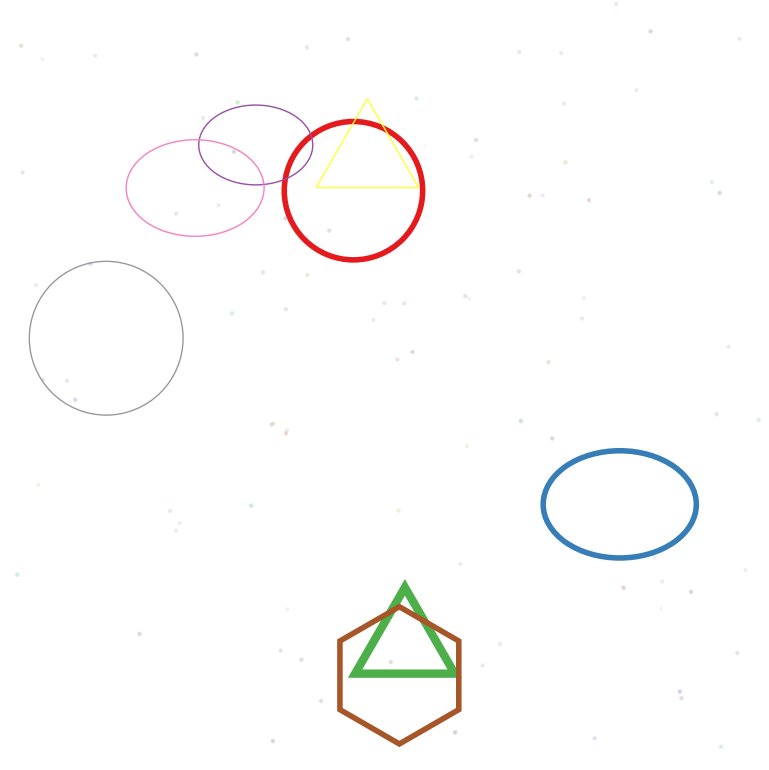[{"shape": "circle", "thickness": 2, "radius": 0.45, "center": [0.459, 0.752]}, {"shape": "oval", "thickness": 2, "radius": 0.5, "center": [0.805, 0.345]}, {"shape": "triangle", "thickness": 3, "radius": 0.37, "center": [0.526, 0.163]}, {"shape": "oval", "thickness": 0.5, "radius": 0.37, "center": [0.332, 0.812]}, {"shape": "triangle", "thickness": 0.5, "radius": 0.38, "center": [0.477, 0.795]}, {"shape": "hexagon", "thickness": 2, "radius": 0.45, "center": [0.519, 0.123]}, {"shape": "oval", "thickness": 0.5, "radius": 0.45, "center": [0.253, 0.756]}, {"shape": "circle", "thickness": 0.5, "radius": 0.5, "center": [0.138, 0.561]}]